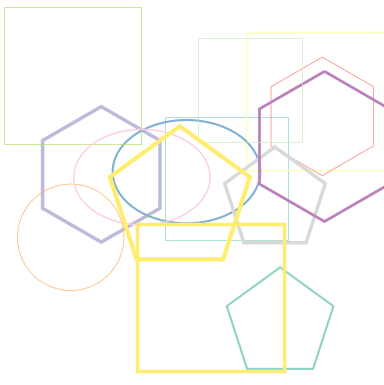[{"shape": "pentagon", "thickness": 1.5, "radius": 0.73, "center": [0.728, 0.16]}, {"shape": "square", "thickness": 0.5, "radius": 0.8, "center": [0.589, 0.537]}, {"shape": "square", "thickness": 1, "radius": 0.89, "center": [0.818, 0.738]}, {"shape": "hexagon", "thickness": 2.5, "radius": 0.88, "center": [0.263, 0.547]}, {"shape": "hexagon", "thickness": 0.5, "radius": 0.77, "center": [0.837, 0.698]}, {"shape": "oval", "thickness": 1.5, "radius": 0.96, "center": [0.484, 0.554]}, {"shape": "circle", "thickness": 0.5, "radius": 0.69, "center": [0.184, 0.384]}, {"shape": "square", "thickness": 0.5, "radius": 0.89, "center": [0.189, 0.804]}, {"shape": "oval", "thickness": 1, "radius": 0.89, "center": [0.369, 0.54]}, {"shape": "pentagon", "thickness": 2.5, "radius": 0.69, "center": [0.714, 0.481]}, {"shape": "hexagon", "thickness": 2, "radius": 0.97, "center": [0.843, 0.62]}, {"shape": "square", "thickness": 0.5, "radius": 0.67, "center": [0.649, 0.765]}, {"shape": "square", "thickness": 2.5, "radius": 0.95, "center": [0.547, 0.227]}, {"shape": "pentagon", "thickness": 3, "radius": 0.96, "center": [0.467, 0.481]}]